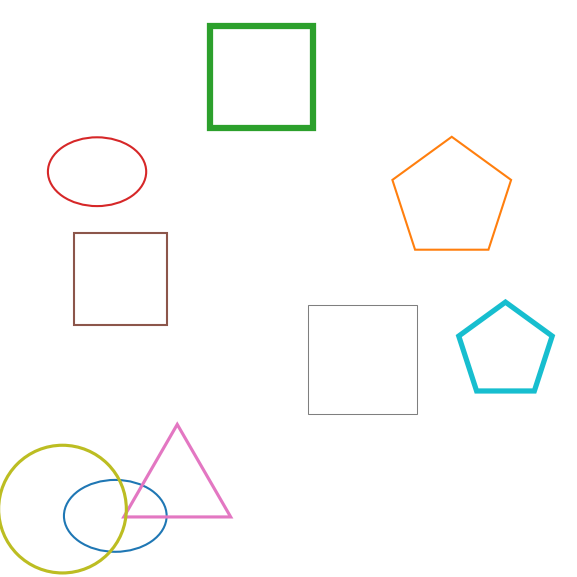[{"shape": "oval", "thickness": 1, "radius": 0.44, "center": [0.2, 0.106]}, {"shape": "pentagon", "thickness": 1, "radius": 0.54, "center": [0.782, 0.654]}, {"shape": "square", "thickness": 3, "radius": 0.44, "center": [0.453, 0.865]}, {"shape": "oval", "thickness": 1, "radius": 0.43, "center": [0.168, 0.702]}, {"shape": "square", "thickness": 1, "radius": 0.4, "center": [0.209, 0.516]}, {"shape": "triangle", "thickness": 1.5, "radius": 0.53, "center": [0.307, 0.157]}, {"shape": "square", "thickness": 0.5, "radius": 0.47, "center": [0.628, 0.377]}, {"shape": "circle", "thickness": 1.5, "radius": 0.55, "center": [0.108, 0.118]}, {"shape": "pentagon", "thickness": 2.5, "radius": 0.43, "center": [0.875, 0.391]}]